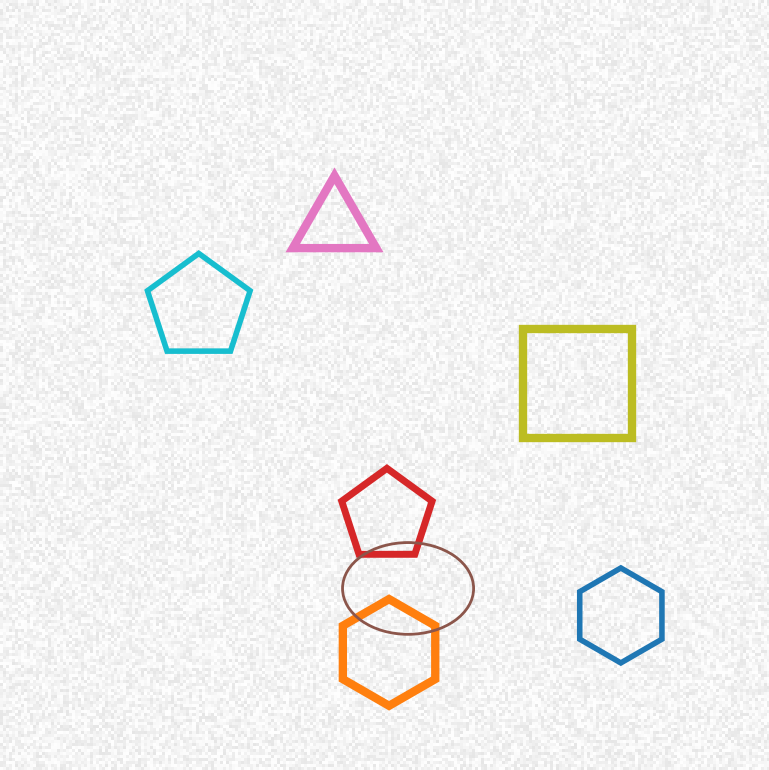[{"shape": "hexagon", "thickness": 2, "radius": 0.31, "center": [0.806, 0.201]}, {"shape": "hexagon", "thickness": 3, "radius": 0.35, "center": [0.505, 0.153]}, {"shape": "pentagon", "thickness": 2.5, "radius": 0.31, "center": [0.502, 0.33]}, {"shape": "oval", "thickness": 1, "radius": 0.43, "center": [0.53, 0.236]}, {"shape": "triangle", "thickness": 3, "radius": 0.31, "center": [0.434, 0.709]}, {"shape": "square", "thickness": 3, "radius": 0.35, "center": [0.75, 0.502]}, {"shape": "pentagon", "thickness": 2, "radius": 0.35, "center": [0.258, 0.601]}]